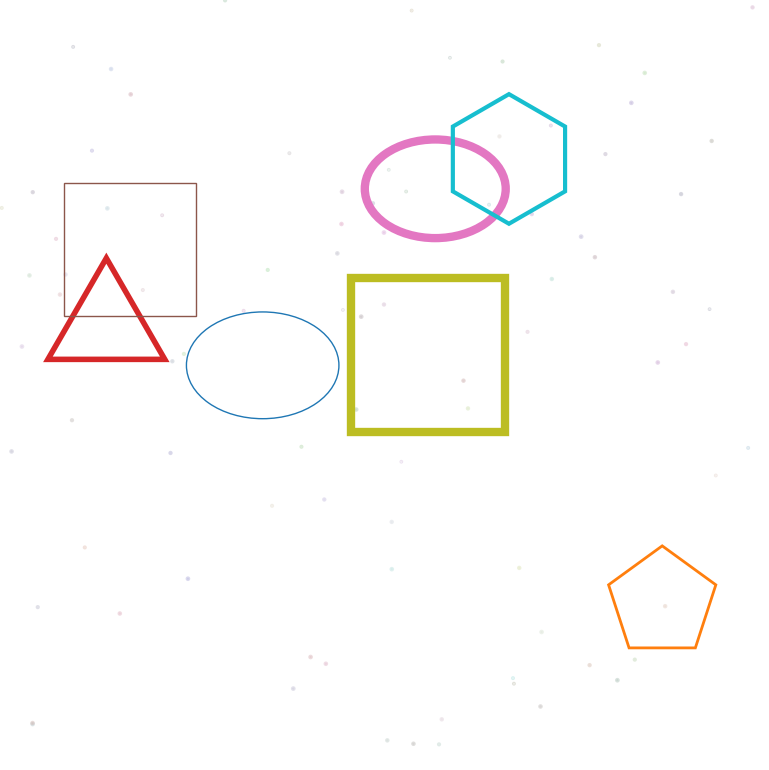[{"shape": "oval", "thickness": 0.5, "radius": 0.5, "center": [0.341, 0.526]}, {"shape": "pentagon", "thickness": 1, "radius": 0.37, "center": [0.86, 0.218]}, {"shape": "triangle", "thickness": 2, "radius": 0.44, "center": [0.138, 0.577]}, {"shape": "square", "thickness": 0.5, "radius": 0.43, "center": [0.169, 0.676]}, {"shape": "oval", "thickness": 3, "radius": 0.46, "center": [0.565, 0.755]}, {"shape": "square", "thickness": 3, "radius": 0.5, "center": [0.556, 0.539]}, {"shape": "hexagon", "thickness": 1.5, "radius": 0.42, "center": [0.661, 0.794]}]